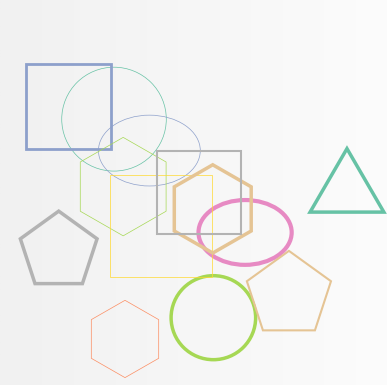[{"shape": "triangle", "thickness": 2.5, "radius": 0.55, "center": [0.895, 0.504]}, {"shape": "circle", "thickness": 0.5, "radius": 0.67, "center": [0.294, 0.691]}, {"shape": "hexagon", "thickness": 0.5, "radius": 0.5, "center": [0.323, 0.12]}, {"shape": "square", "thickness": 2, "radius": 0.55, "center": [0.176, 0.724]}, {"shape": "oval", "thickness": 0.5, "radius": 0.66, "center": [0.385, 0.609]}, {"shape": "oval", "thickness": 3, "radius": 0.6, "center": [0.632, 0.396]}, {"shape": "circle", "thickness": 2.5, "radius": 0.55, "center": [0.551, 0.175]}, {"shape": "hexagon", "thickness": 0.5, "radius": 0.64, "center": [0.318, 0.515]}, {"shape": "square", "thickness": 0.5, "radius": 0.66, "center": [0.416, 0.413]}, {"shape": "pentagon", "thickness": 1.5, "radius": 0.57, "center": [0.746, 0.234]}, {"shape": "hexagon", "thickness": 2.5, "radius": 0.57, "center": [0.549, 0.457]}, {"shape": "pentagon", "thickness": 2.5, "radius": 0.52, "center": [0.152, 0.348]}, {"shape": "square", "thickness": 1.5, "radius": 0.54, "center": [0.513, 0.501]}]